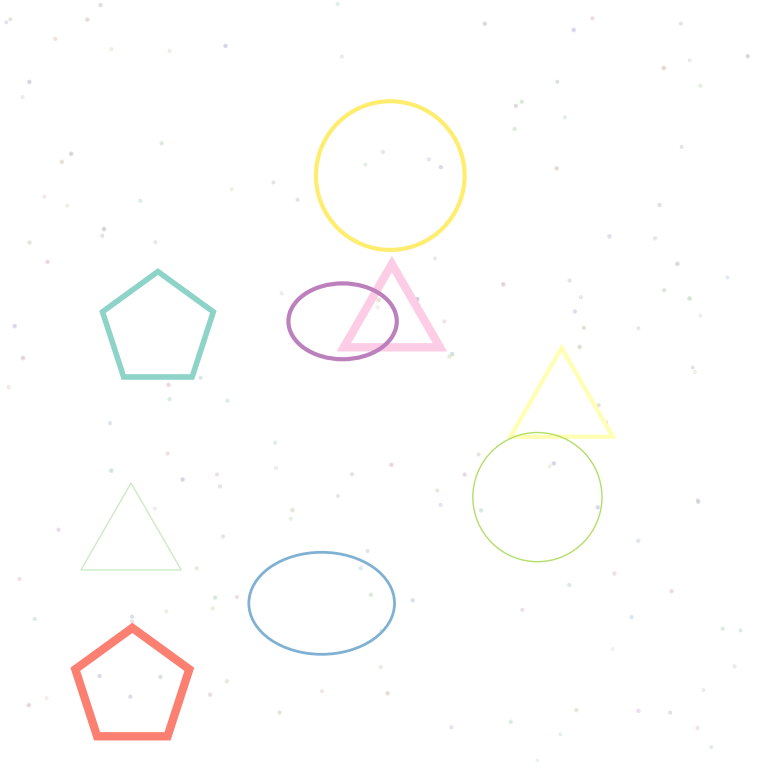[{"shape": "pentagon", "thickness": 2, "radius": 0.38, "center": [0.205, 0.572]}, {"shape": "triangle", "thickness": 1.5, "radius": 0.38, "center": [0.729, 0.471]}, {"shape": "pentagon", "thickness": 3, "radius": 0.39, "center": [0.172, 0.107]}, {"shape": "oval", "thickness": 1, "radius": 0.47, "center": [0.418, 0.216]}, {"shape": "circle", "thickness": 0.5, "radius": 0.42, "center": [0.698, 0.354]}, {"shape": "triangle", "thickness": 3, "radius": 0.36, "center": [0.509, 0.585]}, {"shape": "oval", "thickness": 1.5, "radius": 0.35, "center": [0.445, 0.583]}, {"shape": "triangle", "thickness": 0.5, "radius": 0.38, "center": [0.17, 0.297]}, {"shape": "circle", "thickness": 1.5, "radius": 0.48, "center": [0.507, 0.772]}]